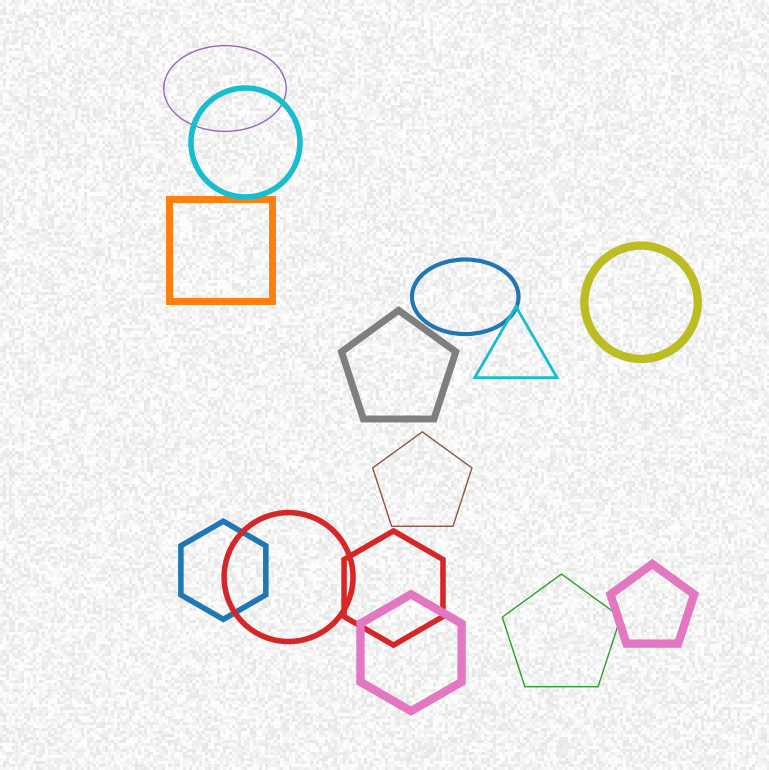[{"shape": "hexagon", "thickness": 2, "radius": 0.32, "center": [0.29, 0.259]}, {"shape": "oval", "thickness": 1.5, "radius": 0.35, "center": [0.604, 0.615]}, {"shape": "square", "thickness": 2.5, "radius": 0.33, "center": [0.287, 0.675]}, {"shape": "pentagon", "thickness": 0.5, "radius": 0.4, "center": [0.729, 0.174]}, {"shape": "circle", "thickness": 2, "radius": 0.42, "center": [0.375, 0.251]}, {"shape": "hexagon", "thickness": 2, "radius": 0.37, "center": [0.511, 0.236]}, {"shape": "oval", "thickness": 0.5, "radius": 0.4, "center": [0.292, 0.885]}, {"shape": "pentagon", "thickness": 0.5, "radius": 0.34, "center": [0.548, 0.371]}, {"shape": "pentagon", "thickness": 3, "radius": 0.29, "center": [0.847, 0.21]}, {"shape": "hexagon", "thickness": 3, "radius": 0.38, "center": [0.534, 0.152]}, {"shape": "pentagon", "thickness": 2.5, "radius": 0.39, "center": [0.518, 0.519]}, {"shape": "circle", "thickness": 3, "radius": 0.37, "center": [0.833, 0.607]}, {"shape": "circle", "thickness": 2, "radius": 0.35, "center": [0.319, 0.815]}, {"shape": "triangle", "thickness": 1, "radius": 0.31, "center": [0.67, 0.54]}]